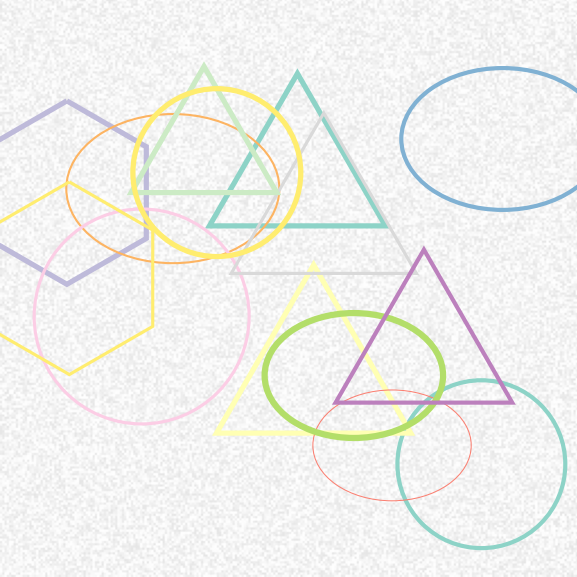[{"shape": "circle", "thickness": 2, "radius": 0.73, "center": [0.834, 0.195]}, {"shape": "triangle", "thickness": 2.5, "radius": 0.88, "center": [0.515, 0.696]}, {"shape": "triangle", "thickness": 2.5, "radius": 0.97, "center": [0.543, 0.346]}, {"shape": "hexagon", "thickness": 2.5, "radius": 0.79, "center": [0.116, 0.666]}, {"shape": "oval", "thickness": 0.5, "radius": 0.69, "center": [0.679, 0.228]}, {"shape": "oval", "thickness": 2, "radius": 0.88, "center": [0.87, 0.758]}, {"shape": "oval", "thickness": 1, "radius": 0.92, "center": [0.299, 0.673]}, {"shape": "oval", "thickness": 3, "radius": 0.77, "center": [0.613, 0.349]}, {"shape": "circle", "thickness": 1.5, "radius": 0.93, "center": [0.245, 0.451]}, {"shape": "triangle", "thickness": 1.5, "radius": 0.93, "center": [0.561, 0.618]}, {"shape": "triangle", "thickness": 2, "radius": 0.88, "center": [0.734, 0.39]}, {"shape": "triangle", "thickness": 2.5, "radius": 0.73, "center": [0.353, 0.738]}, {"shape": "circle", "thickness": 2.5, "radius": 0.73, "center": [0.375, 0.7]}, {"shape": "hexagon", "thickness": 1.5, "radius": 0.83, "center": [0.12, 0.517]}]